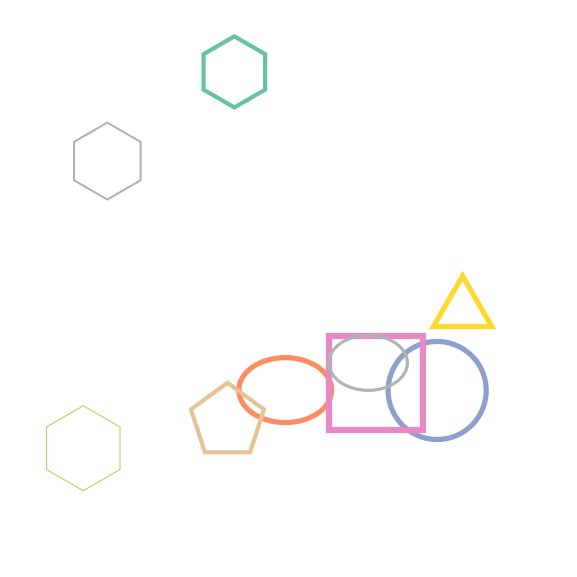[{"shape": "hexagon", "thickness": 2, "radius": 0.31, "center": [0.406, 0.875]}, {"shape": "oval", "thickness": 2.5, "radius": 0.4, "center": [0.494, 0.324]}, {"shape": "circle", "thickness": 2.5, "radius": 0.42, "center": [0.757, 0.323]}, {"shape": "square", "thickness": 3, "radius": 0.41, "center": [0.651, 0.336]}, {"shape": "hexagon", "thickness": 0.5, "radius": 0.37, "center": [0.144, 0.223]}, {"shape": "triangle", "thickness": 2.5, "radius": 0.29, "center": [0.801, 0.463]}, {"shape": "pentagon", "thickness": 2, "radius": 0.33, "center": [0.394, 0.27]}, {"shape": "hexagon", "thickness": 1, "radius": 0.33, "center": [0.186, 0.72]}, {"shape": "oval", "thickness": 1.5, "radius": 0.34, "center": [0.637, 0.371]}]